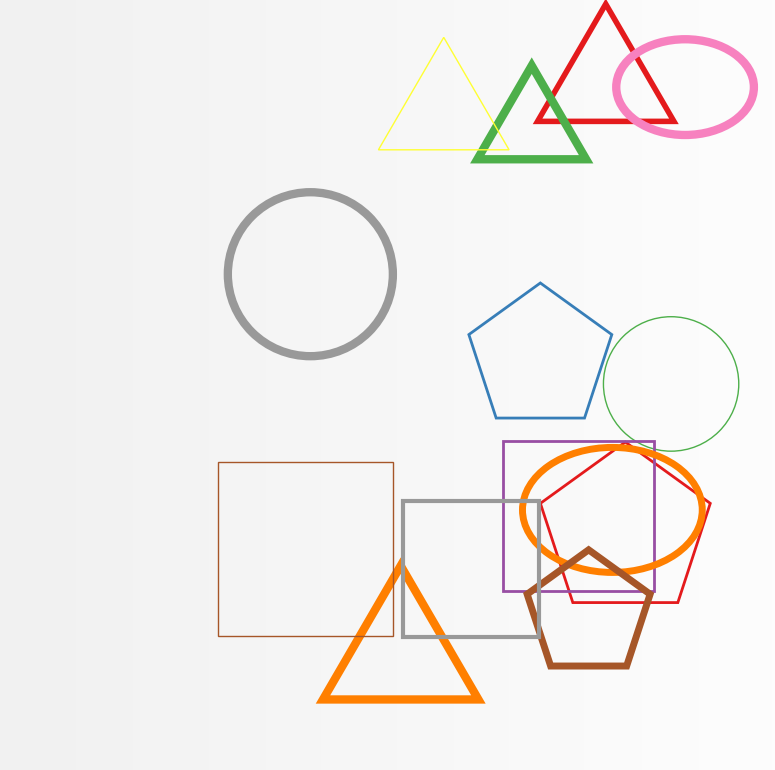[{"shape": "pentagon", "thickness": 1, "radius": 0.58, "center": [0.807, 0.311]}, {"shape": "triangle", "thickness": 2, "radius": 0.51, "center": [0.782, 0.893]}, {"shape": "pentagon", "thickness": 1, "radius": 0.48, "center": [0.697, 0.536]}, {"shape": "triangle", "thickness": 3, "radius": 0.41, "center": [0.686, 0.834]}, {"shape": "circle", "thickness": 0.5, "radius": 0.44, "center": [0.866, 0.501]}, {"shape": "square", "thickness": 1, "radius": 0.49, "center": [0.747, 0.33]}, {"shape": "oval", "thickness": 2.5, "radius": 0.58, "center": [0.79, 0.338]}, {"shape": "triangle", "thickness": 3, "radius": 0.58, "center": [0.517, 0.149]}, {"shape": "triangle", "thickness": 0.5, "radius": 0.49, "center": [0.573, 0.854]}, {"shape": "pentagon", "thickness": 2.5, "radius": 0.42, "center": [0.76, 0.203]}, {"shape": "square", "thickness": 0.5, "radius": 0.56, "center": [0.394, 0.287]}, {"shape": "oval", "thickness": 3, "radius": 0.44, "center": [0.884, 0.887]}, {"shape": "square", "thickness": 1.5, "radius": 0.44, "center": [0.607, 0.261]}, {"shape": "circle", "thickness": 3, "radius": 0.53, "center": [0.4, 0.644]}]